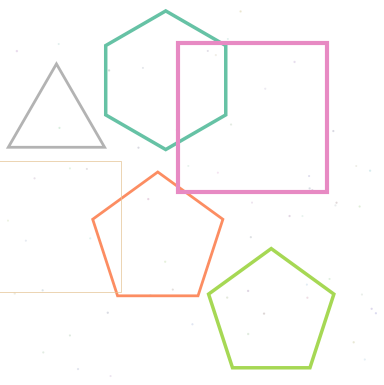[{"shape": "hexagon", "thickness": 2.5, "radius": 0.9, "center": [0.43, 0.792]}, {"shape": "pentagon", "thickness": 2, "radius": 0.89, "center": [0.41, 0.375]}, {"shape": "square", "thickness": 3, "radius": 0.97, "center": [0.657, 0.695]}, {"shape": "pentagon", "thickness": 2.5, "radius": 0.86, "center": [0.704, 0.183]}, {"shape": "square", "thickness": 0.5, "radius": 0.85, "center": [0.144, 0.411]}, {"shape": "triangle", "thickness": 2, "radius": 0.72, "center": [0.147, 0.69]}]